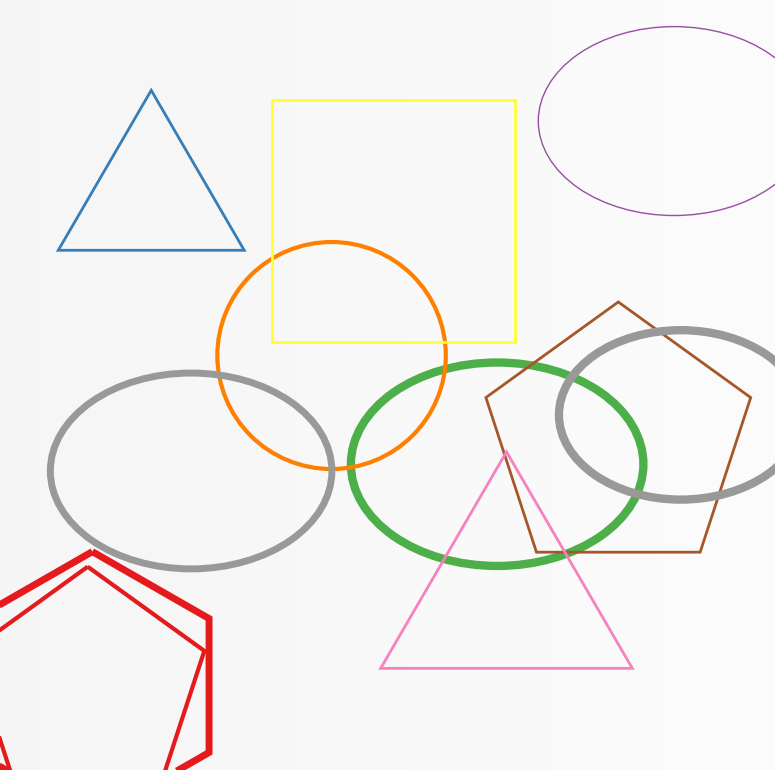[{"shape": "hexagon", "thickness": 2.5, "radius": 0.87, "center": [0.119, 0.11]}, {"shape": "pentagon", "thickness": 1.5, "radius": 0.79, "center": [0.113, 0.106]}, {"shape": "triangle", "thickness": 1, "radius": 0.69, "center": [0.195, 0.744]}, {"shape": "oval", "thickness": 3, "radius": 0.94, "center": [0.641, 0.397]}, {"shape": "oval", "thickness": 0.5, "radius": 0.88, "center": [0.87, 0.843]}, {"shape": "circle", "thickness": 1.5, "radius": 0.74, "center": [0.428, 0.538]}, {"shape": "square", "thickness": 1, "radius": 0.78, "center": [0.507, 0.713]}, {"shape": "pentagon", "thickness": 1, "radius": 0.9, "center": [0.798, 0.428]}, {"shape": "triangle", "thickness": 1, "radius": 0.94, "center": [0.654, 0.226]}, {"shape": "oval", "thickness": 2.5, "radius": 0.91, "center": [0.247, 0.388]}, {"shape": "oval", "thickness": 3, "radius": 0.79, "center": [0.878, 0.461]}]